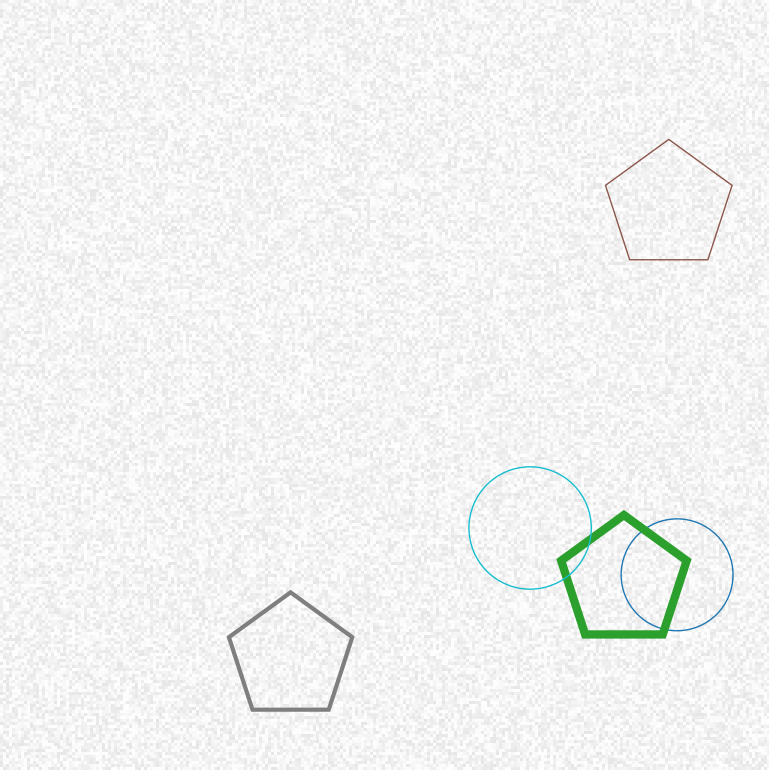[{"shape": "circle", "thickness": 0.5, "radius": 0.36, "center": [0.879, 0.254]}, {"shape": "pentagon", "thickness": 3, "radius": 0.43, "center": [0.81, 0.245]}, {"shape": "pentagon", "thickness": 0.5, "radius": 0.43, "center": [0.869, 0.733]}, {"shape": "pentagon", "thickness": 1.5, "radius": 0.42, "center": [0.377, 0.146]}, {"shape": "circle", "thickness": 0.5, "radius": 0.4, "center": [0.688, 0.314]}]